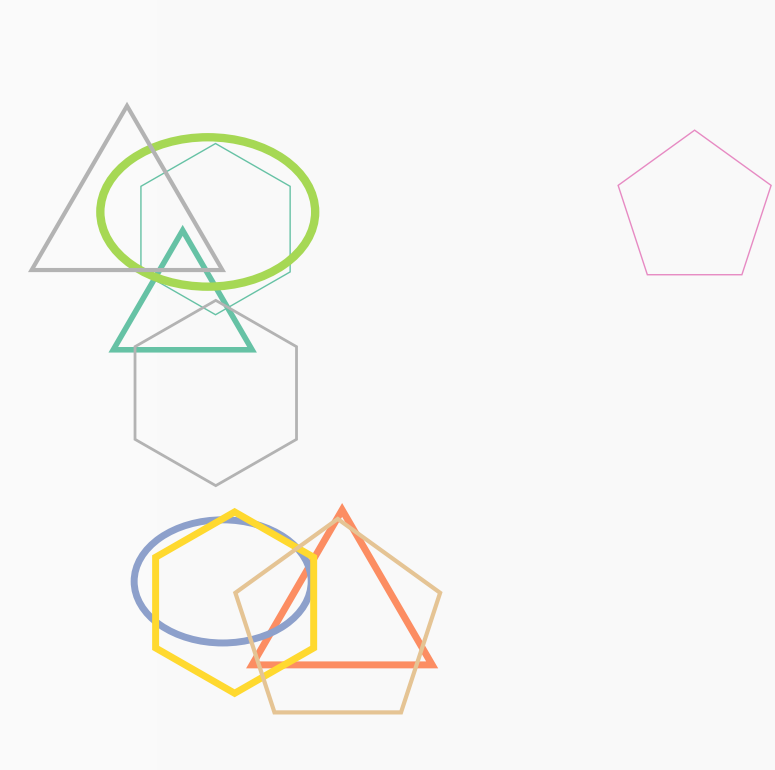[{"shape": "triangle", "thickness": 2, "radius": 0.52, "center": [0.236, 0.597]}, {"shape": "hexagon", "thickness": 0.5, "radius": 0.56, "center": [0.278, 0.702]}, {"shape": "triangle", "thickness": 2.5, "radius": 0.67, "center": [0.441, 0.204]}, {"shape": "oval", "thickness": 2.5, "radius": 0.57, "center": [0.287, 0.245]}, {"shape": "pentagon", "thickness": 0.5, "radius": 0.52, "center": [0.896, 0.727]}, {"shape": "oval", "thickness": 3, "radius": 0.69, "center": [0.268, 0.725]}, {"shape": "hexagon", "thickness": 2.5, "radius": 0.59, "center": [0.303, 0.217]}, {"shape": "pentagon", "thickness": 1.5, "radius": 0.69, "center": [0.436, 0.187]}, {"shape": "hexagon", "thickness": 1, "radius": 0.6, "center": [0.278, 0.49]}, {"shape": "triangle", "thickness": 1.5, "radius": 0.71, "center": [0.164, 0.72]}]